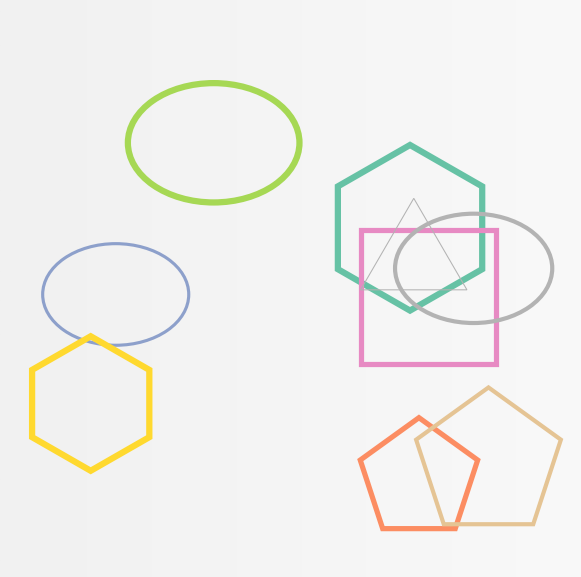[{"shape": "hexagon", "thickness": 3, "radius": 0.72, "center": [0.705, 0.605]}, {"shape": "pentagon", "thickness": 2.5, "radius": 0.53, "center": [0.721, 0.17]}, {"shape": "oval", "thickness": 1.5, "radius": 0.63, "center": [0.199, 0.489]}, {"shape": "square", "thickness": 2.5, "radius": 0.58, "center": [0.737, 0.486]}, {"shape": "oval", "thickness": 3, "radius": 0.74, "center": [0.368, 0.752]}, {"shape": "hexagon", "thickness": 3, "radius": 0.58, "center": [0.156, 0.3]}, {"shape": "pentagon", "thickness": 2, "radius": 0.65, "center": [0.84, 0.197]}, {"shape": "oval", "thickness": 2, "radius": 0.68, "center": [0.815, 0.534]}, {"shape": "triangle", "thickness": 0.5, "radius": 0.53, "center": [0.712, 0.55]}]